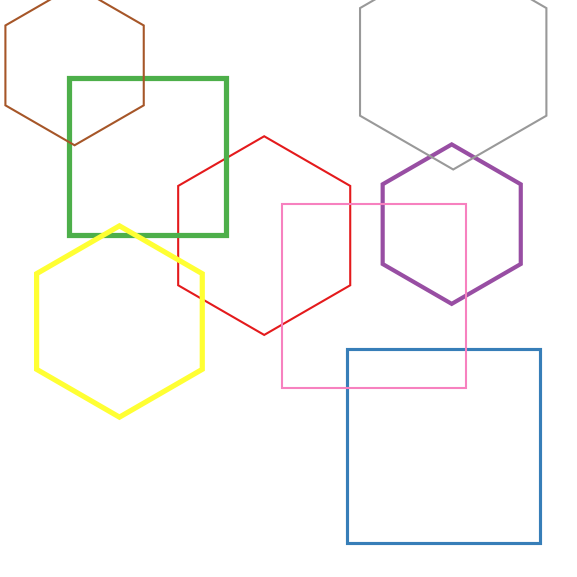[{"shape": "hexagon", "thickness": 1, "radius": 0.86, "center": [0.457, 0.591]}, {"shape": "square", "thickness": 1.5, "radius": 0.84, "center": [0.768, 0.227]}, {"shape": "square", "thickness": 2.5, "radius": 0.68, "center": [0.256, 0.728]}, {"shape": "hexagon", "thickness": 2, "radius": 0.69, "center": [0.782, 0.611]}, {"shape": "hexagon", "thickness": 2.5, "radius": 0.83, "center": [0.207, 0.442]}, {"shape": "hexagon", "thickness": 1, "radius": 0.69, "center": [0.129, 0.886]}, {"shape": "square", "thickness": 1, "radius": 0.8, "center": [0.648, 0.486]}, {"shape": "hexagon", "thickness": 1, "radius": 0.93, "center": [0.785, 0.892]}]